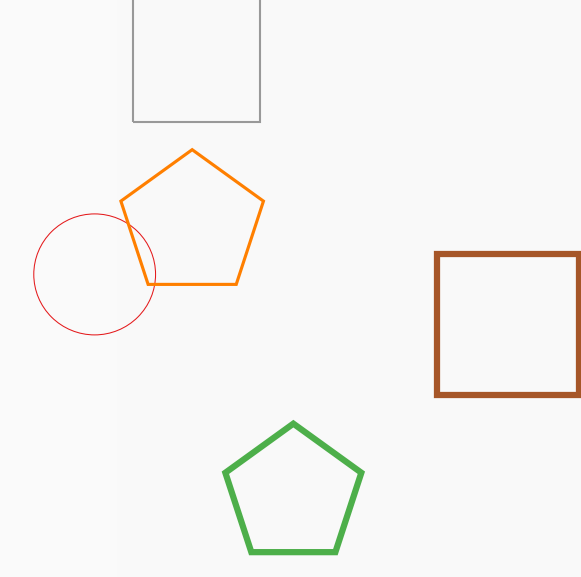[{"shape": "circle", "thickness": 0.5, "radius": 0.52, "center": [0.163, 0.524]}, {"shape": "pentagon", "thickness": 3, "radius": 0.62, "center": [0.505, 0.143]}, {"shape": "pentagon", "thickness": 1.5, "radius": 0.64, "center": [0.331, 0.611]}, {"shape": "square", "thickness": 3, "radius": 0.61, "center": [0.874, 0.438]}, {"shape": "square", "thickness": 1, "radius": 0.55, "center": [0.338, 0.898]}]